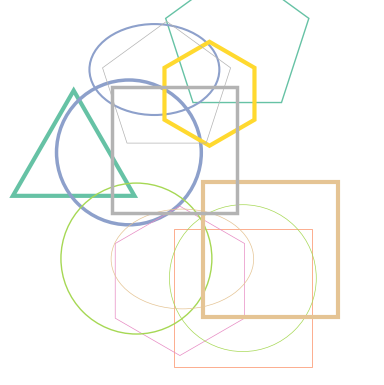[{"shape": "triangle", "thickness": 3, "radius": 0.91, "center": [0.191, 0.583]}, {"shape": "pentagon", "thickness": 1, "radius": 0.98, "center": [0.616, 0.892]}, {"shape": "square", "thickness": 0.5, "radius": 0.89, "center": [0.631, 0.225]}, {"shape": "circle", "thickness": 2.5, "radius": 0.94, "center": [0.335, 0.604]}, {"shape": "oval", "thickness": 1.5, "radius": 0.84, "center": [0.401, 0.819]}, {"shape": "hexagon", "thickness": 0.5, "radius": 0.97, "center": [0.467, 0.271]}, {"shape": "circle", "thickness": 1, "radius": 0.98, "center": [0.354, 0.328]}, {"shape": "circle", "thickness": 0.5, "radius": 0.95, "center": [0.631, 0.278]}, {"shape": "hexagon", "thickness": 3, "radius": 0.67, "center": [0.544, 0.756]}, {"shape": "square", "thickness": 3, "radius": 0.87, "center": [0.703, 0.353]}, {"shape": "oval", "thickness": 0.5, "radius": 0.93, "center": [0.474, 0.327]}, {"shape": "pentagon", "thickness": 0.5, "radius": 0.87, "center": [0.433, 0.77]}, {"shape": "square", "thickness": 2.5, "radius": 0.82, "center": [0.453, 0.61]}]